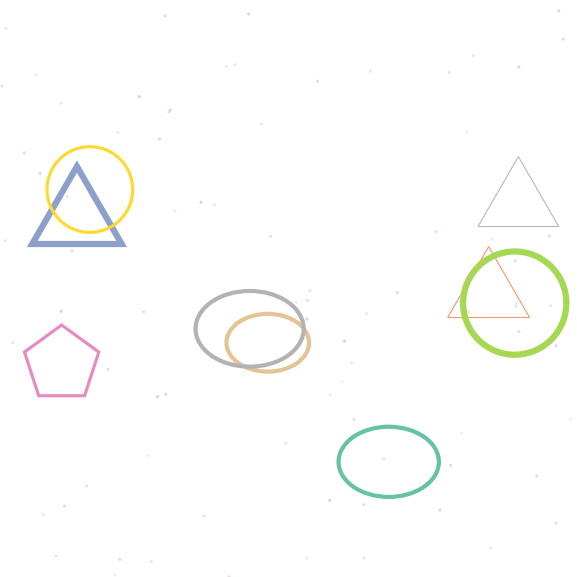[{"shape": "oval", "thickness": 2, "radius": 0.43, "center": [0.673, 0.199]}, {"shape": "triangle", "thickness": 0.5, "radius": 0.41, "center": [0.846, 0.49]}, {"shape": "triangle", "thickness": 3, "radius": 0.45, "center": [0.133, 0.621]}, {"shape": "pentagon", "thickness": 1.5, "radius": 0.34, "center": [0.107, 0.369]}, {"shape": "circle", "thickness": 3, "radius": 0.45, "center": [0.891, 0.474]}, {"shape": "circle", "thickness": 1.5, "radius": 0.37, "center": [0.156, 0.671]}, {"shape": "oval", "thickness": 2, "radius": 0.36, "center": [0.464, 0.406]}, {"shape": "triangle", "thickness": 0.5, "radius": 0.4, "center": [0.898, 0.647]}, {"shape": "oval", "thickness": 2, "radius": 0.47, "center": [0.432, 0.43]}]